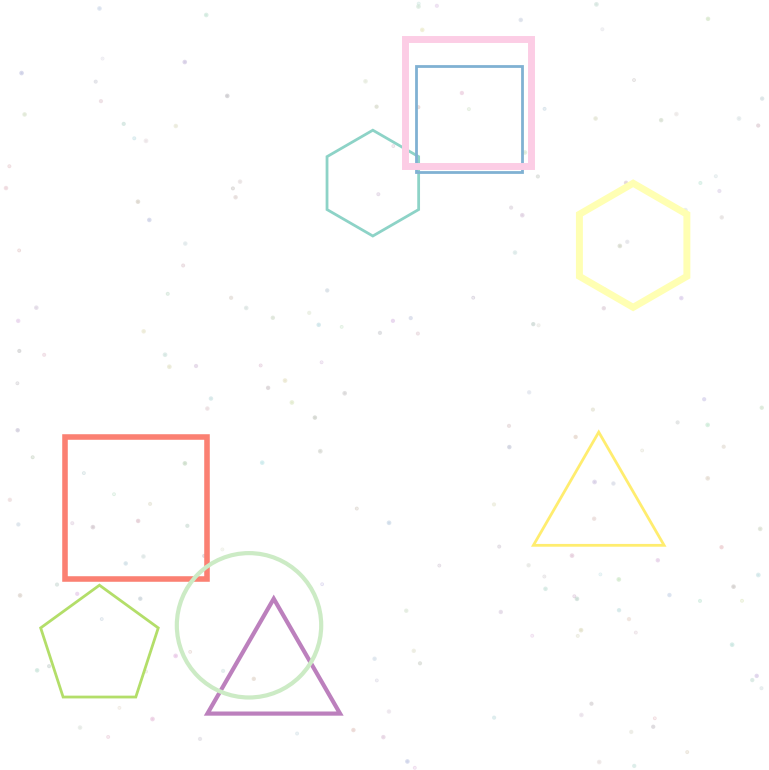[{"shape": "hexagon", "thickness": 1, "radius": 0.34, "center": [0.484, 0.762]}, {"shape": "hexagon", "thickness": 2.5, "radius": 0.4, "center": [0.822, 0.681]}, {"shape": "square", "thickness": 2, "radius": 0.46, "center": [0.176, 0.341]}, {"shape": "square", "thickness": 1, "radius": 0.34, "center": [0.609, 0.845]}, {"shape": "pentagon", "thickness": 1, "radius": 0.4, "center": [0.129, 0.16]}, {"shape": "square", "thickness": 2.5, "radius": 0.41, "center": [0.608, 0.867]}, {"shape": "triangle", "thickness": 1.5, "radius": 0.5, "center": [0.356, 0.123]}, {"shape": "circle", "thickness": 1.5, "radius": 0.47, "center": [0.323, 0.188]}, {"shape": "triangle", "thickness": 1, "radius": 0.49, "center": [0.778, 0.341]}]